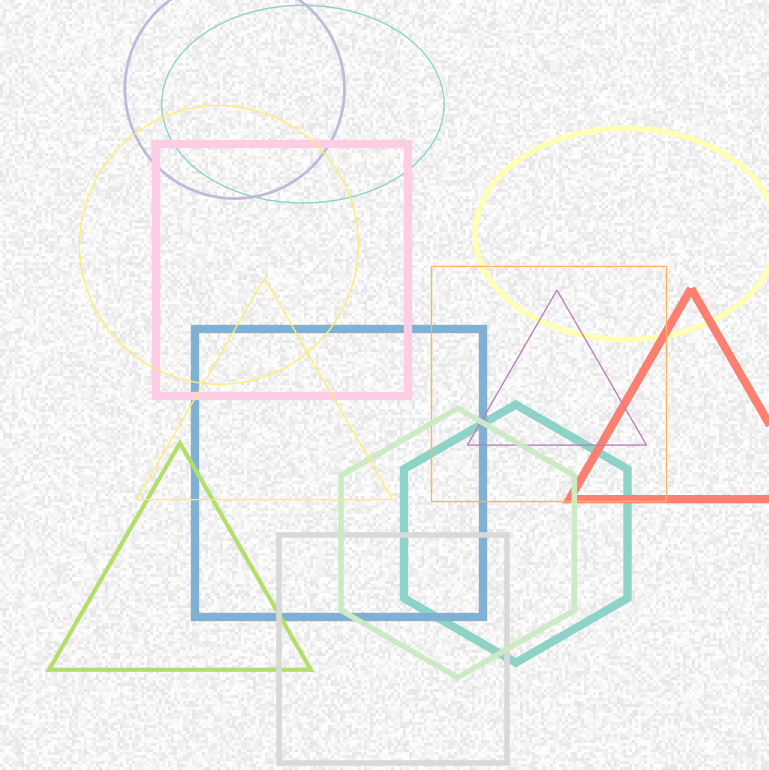[{"shape": "hexagon", "thickness": 3, "radius": 0.84, "center": [0.67, 0.307]}, {"shape": "oval", "thickness": 0.5, "radius": 0.92, "center": [0.393, 0.865]}, {"shape": "oval", "thickness": 2, "radius": 0.98, "center": [0.813, 0.696]}, {"shape": "circle", "thickness": 1, "radius": 0.71, "center": [0.305, 0.885]}, {"shape": "triangle", "thickness": 3, "radius": 0.91, "center": [0.898, 0.443]}, {"shape": "square", "thickness": 3, "radius": 0.94, "center": [0.441, 0.386]}, {"shape": "square", "thickness": 0.5, "radius": 0.76, "center": [0.712, 0.502]}, {"shape": "triangle", "thickness": 1.5, "radius": 0.98, "center": [0.234, 0.228]}, {"shape": "square", "thickness": 3, "radius": 0.82, "center": [0.366, 0.649]}, {"shape": "square", "thickness": 2, "radius": 0.74, "center": [0.51, 0.157]}, {"shape": "triangle", "thickness": 0.5, "radius": 0.67, "center": [0.723, 0.489]}, {"shape": "hexagon", "thickness": 2, "radius": 0.87, "center": [0.594, 0.295]}, {"shape": "triangle", "thickness": 0.5, "radius": 0.96, "center": [0.344, 0.447]}, {"shape": "circle", "thickness": 0.5, "radius": 0.91, "center": [0.284, 0.682]}]